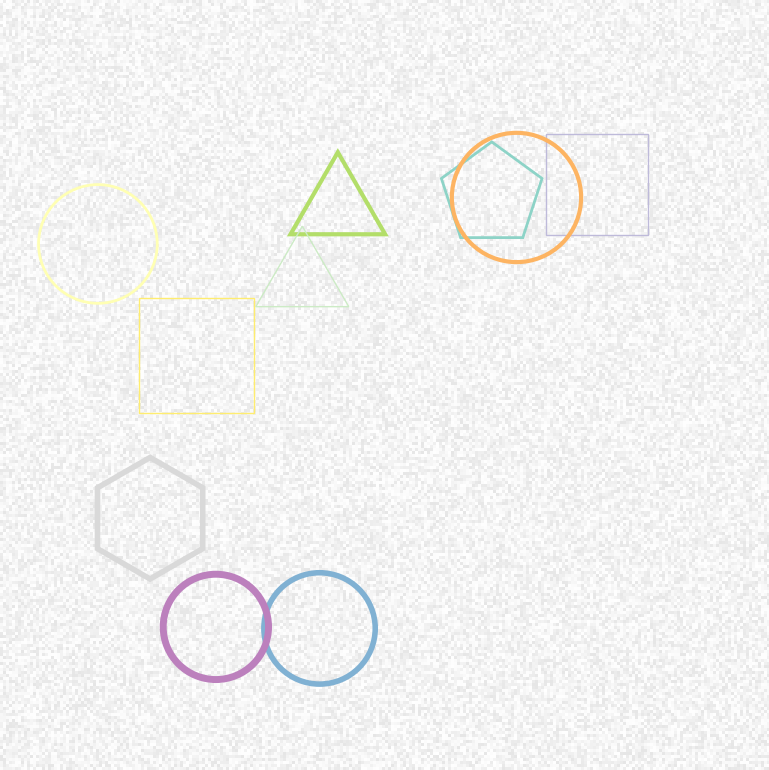[{"shape": "pentagon", "thickness": 1, "radius": 0.34, "center": [0.639, 0.747]}, {"shape": "circle", "thickness": 1, "radius": 0.39, "center": [0.127, 0.683]}, {"shape": "square", "thickness": 0.5, "radius": 0.33, "center": [0.775, 0.761]}, {"shape": "circle", "thickness": 2, "radius": 0.36, "center": [0.415, 0.184]}, {"shape": "circle", "thickness": 1.5, "radius": 0.42, "center": [0.671, 0.744]}, {"shape": "triangle", "thickness": 1.5, "radius": 0.35, "center": [0.439, 0.731]}, {"shape": "hexagon", "thickness": 2, "radius": 0.39, "center": [0.195, 0.327]}, {"shape": "circle", "thickness": 2.5, "radius": 0.34, "center": [0.28, 0.186]}, {"shape": "triangle", "thickness": 0.5, "radius": 0.35, "center": [0.393, 0.637]}, {"shape": "square", "thickness": 0.5, "radius": 0.37, "center": [0.255, 0.538]}]